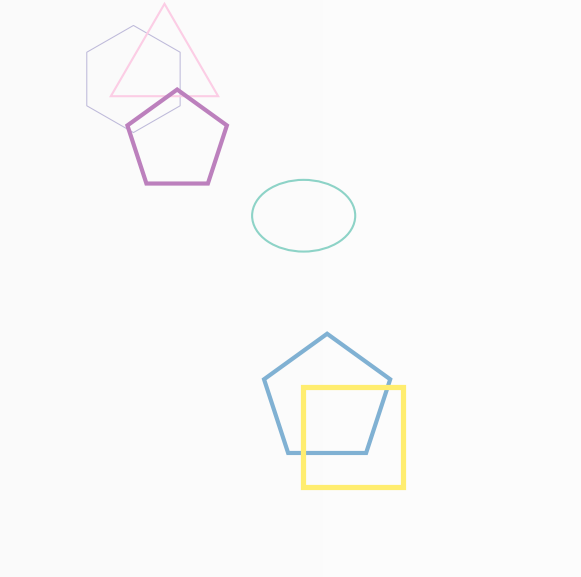[{"shape": "oval", "thickness": 1, "radius": 0.44, "center": [0.522, 0.626]}, {"shape": "hexagon", "thickness": 0.5, "radius": 0.46, "center": [0.23, 0.862]}, {"shape": "pentagon", "thickness": 2, "radius": 0.57, "center": [0.563, 0.307]}, {"shape": "triangle", "thickness": 1, "radius": 0.53, "center": [0.283, 0.886]}, {"shape": "pentagon", "thickness": 2, "radius": 0.45, "center": [0.305, 0.754]}, {"shape": "square", "thickness": 2.5, "radius": 0.43, "center": [0.607, 0.242]}]